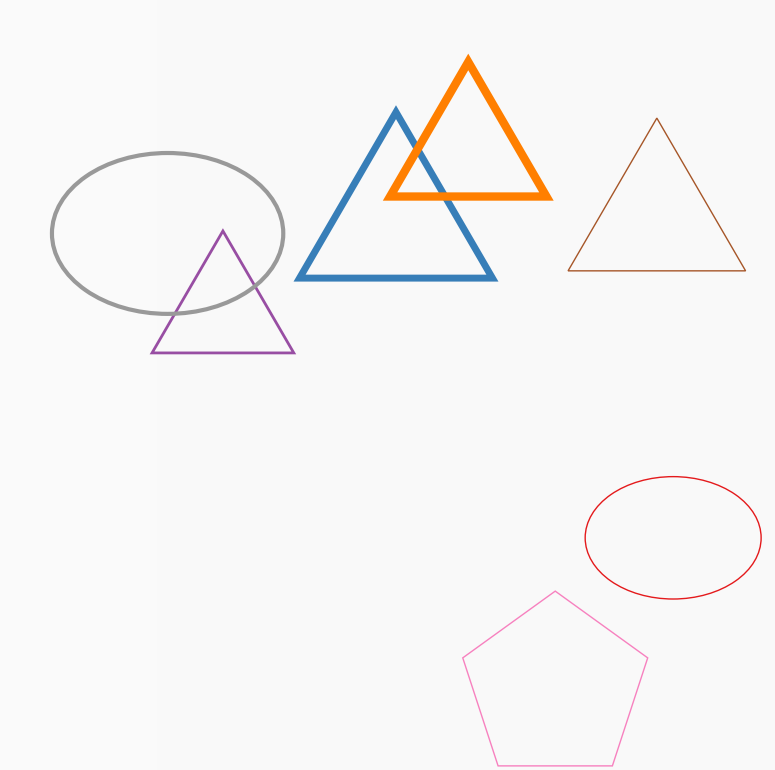[{"shape": "oval", "thickness": 0.5, "radius": 0.57, "center": [0.869, 0.302]}, {"shape": "triangle", "thickness": 2.5, "radius": 0.72, "center": [0.511, 0.711]}, {"shape": "triangle", "thickness": 1, "radius": 0.53, "center": [0.288, 0.594]}, {"shape": "triangle", "thickness": 3, "radius": 0.58, "center": [0.604, 0.803]}, {"shape": "triangle", "thickness": 0.5, "radius": 0.66, "center": [0.848, 0.714]}, {"shape": "pentagon", "thickness": 0.5, "radius": 0.63, "center": [0.716, 0.107]}, {"shape": "oval", "thickness": 1.5, "radius": 0.75, "center": [0.216, 0.697]}]